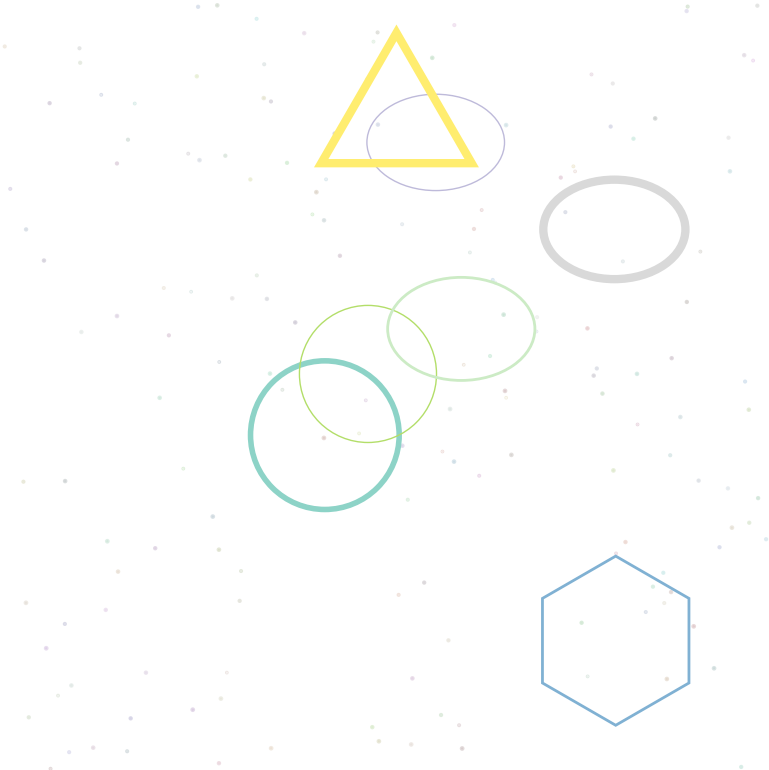[{"shape": "circle", "thickness": 2, "radius": 0.48, "center": [0.422, 0.435]}, {"shape": "oval", "thickness": 0.5, "radius": 0.45, "center": [0.566, 0.815]}, {"shape": "hexagon", "thickness": 1, "radius": 0.55, "center": [0.8, 0.168]}, {"shape": "circle", "thickness": 0.5, "radius": 0.45, "center": [0.478, 0.514]}, {"shape": "oval", "thickness": 3, "radius": 0.46, "center": [0.798, 0.702]}, {"shape": "oval", "thickness": 1, "radius": 0.48, "center": [0.599, 0.573]}, {"shape": "triangle", "thickness": 3, "radius": 0.56, "center": [0.515, 0.844]}]